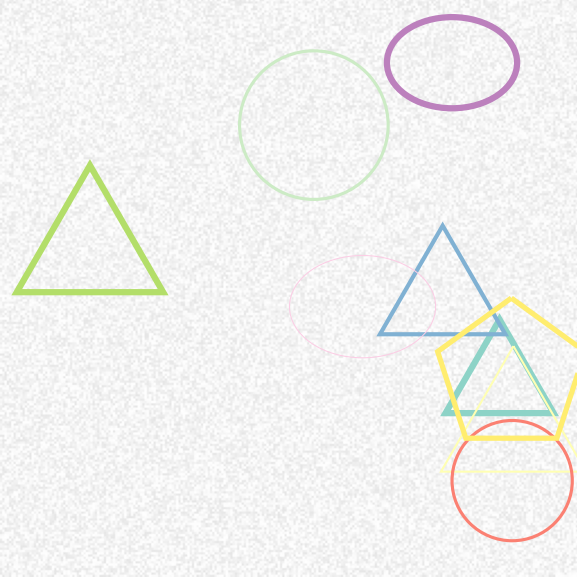[{"shape": "triangle", "thickness": 3, "radius": 0.54, "center": [0.865, 0.338]}, {"shape": "triangle", "thickness": 1, "radius": 0.72, "center": [0.889, 0.255]}, {"shape": "circle", "thickness": 1.5, "radius": 0.52, "center": [0.887, 0.167]}, {"shape": "triangle", "thickness": 2, "radius": 0.63, "center": [0.767, 0.483]}, {"shape": "triangle", "thickness": 3, "radius": 0.73, "center": [0.156, 0.566]}, {"shape": "oval", "thickness": 0.5, "radius": 0.63, "center": [0.628, 0.468]}, {"shape": "oval", "thickness": 3, "radius": 0.56, "center": [0.783, 0.891]}, {"shape": "circle", "thickness": 1.5, "radius": 0.64, "center": [0.543, 0.782]}, {"shape": "pentagon", "thickness": 2.5, "radius": 0.67, "center": [0.885, 0.349]}]